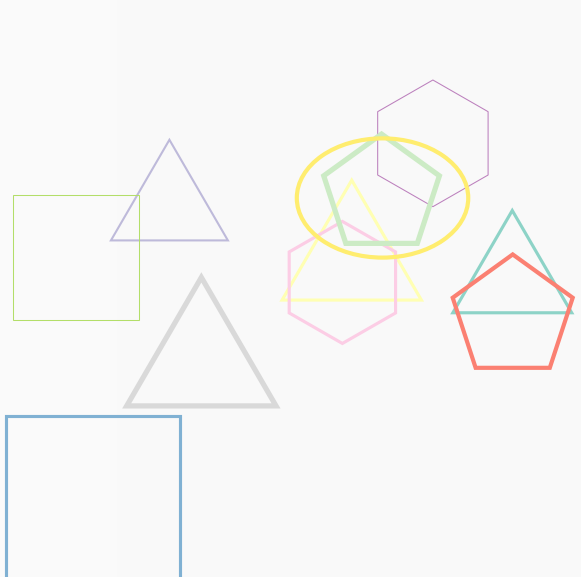[{"shape": "triangle", "thickness": 1.5, "radius": 0.59, "center": [0.881, 0.517]}, {"shape": "triangle", "thickness": 1.5, "radius": 0.69, "center": [0.605, 0.549]}, {"shape": "triangle", "thickness": 1, "radius": 0.58, "center": [0.291, 0.641]}, {"shape": "pentagon", "thickness": 2, "radius": 0.54, "center": [0.882, 0.45]}, {"shape": "square", "thickness": 1.5, "radius": 0.75, "center": [0.16, 0.129]}, {"shape": "square", "thickness": 0.5, "radius": 0.54, "center": [0.13, 0.553]}, {"shape": "hexagon", "thickness": 1.5, "radius": 0.53, "center": [0.589, 0.51]}, {"shape": "triangle", "thickness": 2.5, "radius": 0.74, "center": [0.346, 0.37]}, {"shape": "hexagon", "thickness": 0.5, "radius": 0.55, "center": [0.745, 0.751]}, {"shape": "pentagon", "thickness": 2.5, "radius": 0.52, "center": [0.656, 0.662]}, {"shape": "oval", "thickness": 2, "radius": 0.74, "center": [0.658, 0.656]}]